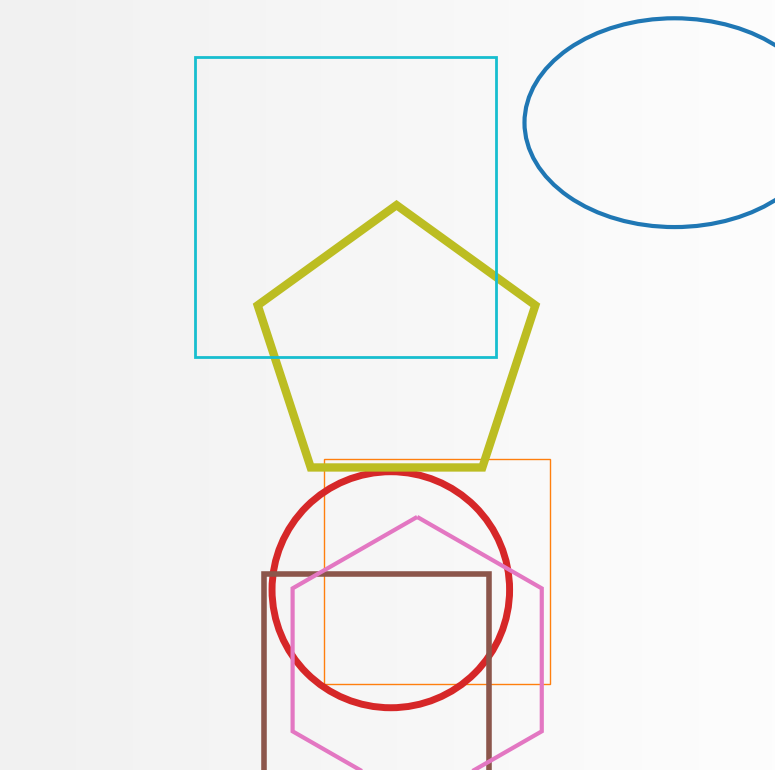[{"shape": "oval", "thickness": 1.5, "radius": 0.97, "center": [0.87, 0.841]}, {"shape": "square", "thickness": 0.5, "radius": 0.73, "center": [0.564, 0.258]}, {"shape": "circle", "thickness": 2.5, "radius": 0.77, "center": [0.504, 0.234]}, {"shape": "square", "thickness": 2, "radius": 0.72, "center": [0.486, 0.11]}, {"shape": "hexagon", "thickness": 1.5, "radius": 0.93, "center": [0.538, 0.143]}, {"shape": "pentagon", "thickness": 3, "radius": 0.94, "center": [0.512, 0.545]}, {"shape": "square", "thickness": 1, "radius": 0.97, "center": [0.446, 0.731]}]